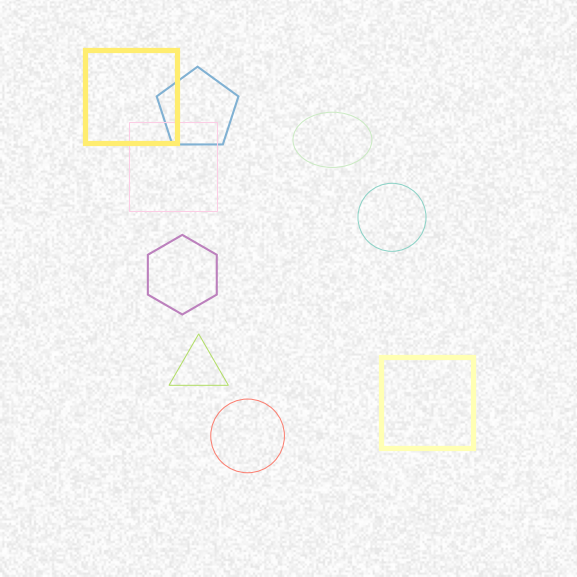[{"shape": "circle", "thickness": 0.5, "radius": 0.29, "center": [0.679, 0.623]}, {"shape": "square", "thickness": 2.5, "radius": 0.4, "center": [0.74, 0.302]}, {"shape": "circle", "thickness": 0.5, "radius": 0.32, "center": [0.429, 0.244]}, {"shape": "pentagon", "thickness": 1, "radius": 0.37, "center": [0.342, 0.809]}, {"shape": "triangle", "thickness": 0.5, "radius": 0.3, "center": [0.344, 0.362]}, {"shape": "square", "thickness": 0.5, "radius": 0.38, "center": [0.3, 0.711]}, {"shape": "hexagon", "thickness": 1, "radius": 0.34, "center": [0.316, 0.523]}, {"shape": "oval", "thickness": 0.5, "radius": 0.34, "center": [0.576, 0.757]}, {"shape": "square", "thickness": 2.5, "radius": 0.4, "center": [0.227, 0.832]}]